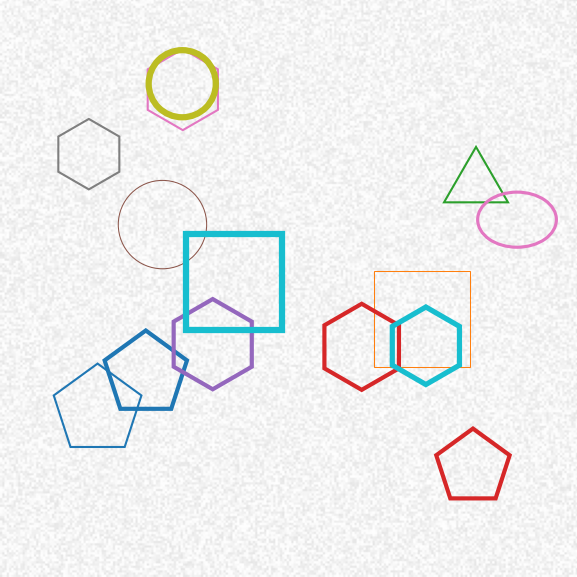[{"shape": "pentagon", "thickness": 1, "radius": 0.4, "center": [0.169, 0.29]}, {"shape": "pentagon", "thickness": 2, "radius": 0.37, "center": [0.252, 0.352]}, {"shape": "square", "thickness": 0.5, "radius": 0.42, "center": [0.731, 0.446]}, {"shape": "triangle", "thickness": 1, "radius": 0.32, "center": [0.824, 0.681]}, {"shape": "pentagon", "thickness": 2, "radius": 0.33, "center": [0.819, 0.19]}, {"shape": "hexagon", "thickness": 2, "radius": 0.37, "center": [0.626, 0.399]}, {"shape": "hexagon", "thickness": 2, "radius": 0.39, "center": [0.368, 0.403]}, {"shape": "circle", "thickness": 0.5, "radius": 0.38, "center": [0.281, 0.61]}, {"shape": "hexagon", "thickness": 1, "radius": 0.35, "center": [0.317, 0.844]}, {"shape": "oval", "thickness": 1.5, "radius": 0.34, "center": [0.895, 0.619]}, {"shape": "hexagon", "thickness": 1, "radius": 0.3, "center": [0.154, 0.732]}, {"shape": "circle", "thickness": 3, "radius": 0.29, "center": [0.316, 0.854]}, {"shape": "hexagon", "thickness": 2.5, "radius": 0.34, "center": [0.737, 0.4]}, {"shape": "square", "thickness": 3, "radius": 0.41, "center": [0.406, 0.511]}]